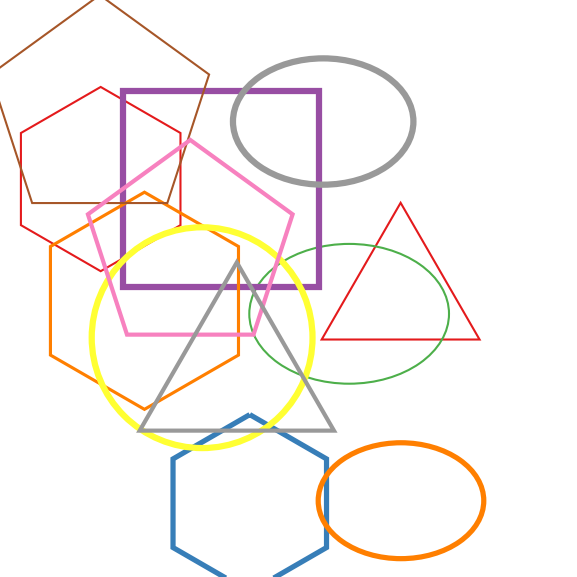[{"shape": "hexagon", "thickness": 1, "radius": 0.8, "center": [0.174, 0.689]}, {"shape": "triangle", "thickness": 1, "radius": 0.79, "center": [0.694, 0.49]}, {"shape": "hexagon", "thickness": 2.5, "radius": 0.77, "center": [0.433, 0.128]}, {"shape": "oval", "thickness": 1, "radius": 0.86, "center": [0.605, 0.456]}, {"shape": "square", "thickness": 3, "radius": 0.85, "center": [0.383, 0.672]}, {"shape": "hexagon", "thickness": 1.5, "radius": 0.94, "center": [0.25, 0.478]}, {"shape": "oval", "thickness": 2.5, "radius": 0.72, "center": [0.694, 0.132]}, {"shape": "circle", "thickness": 3, "radius": 0.96, "center": [0.35, 0.414]}, {"shape": "pentagon", "thickness": 1, "radius": 1.0, "center": [0.173, 0.809]}, {"shape": "pentagon", "thickness": 2, "radius": 0.93, "center": [0.329, 0.57]}, {"shape": "oval", "thickness": 3, "radius": 0.78, "center": [0.56, 0.789]}, {"shape": "triangle", "thickness": 2, "radius": 0.97, "center": [0.41, 0.351]}]